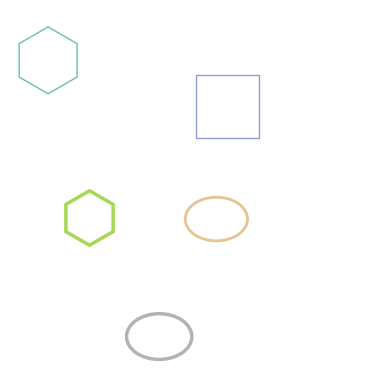[{"shape": "hexagon", "thickness": 1, "radius": 0.43, "center": [0.125, 0.843]}, {"shape": "square", "thickness": 1, "radius": 0.41, "center": [0.59, 0.723]}, {"shape": "hexagon", "thickness": 2.5, "radius": 0.35, "center": [0.232, 0.434]}, {"shape": "oval", "thickness": 2, "radius": 0.4, "center": [0.562, 0.431]}, {"shape": "oval", "thickness": 2.5, "radius": 0.42, "center": [0.413, 0.126]}]